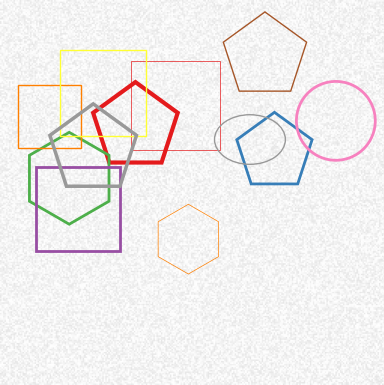[{"shape": "pentagon", "thickness": 3, "radius": 0.58, "center": [0.352, 0.671]}, {"shape": "square", "thickness": 0.5, "radius": 0.58, "center": [0.455, 0.725]}, {"shape": "pentagon", "thickness": 2, "radius": 0.51, "center": [0.713, 0.605]}, {"shape": "hexagon", "thickness": 2, "radius": 0.6, "center": [0.18, 0.537]}, {"shape": "square", "thickness": 2, "radius": 0.55, "center": [0.202, 0.457]}, {"shape": "hexagon", "thickness": 0.5, "radius": 0.45, "center": [0.489, 0.379]}, {"shape": "square", "thickness": 1, "radius": 0.41, "center": [0.13, 0.697]}, {"shape": "square", "thickness": 1, "radius": 0.56, "center": [0.269, 0.759]}, {"shape": "pentagon", "thickness": 1, "radius": 0.57, "center": [0.688, 0.855]}, {"shape": "circle", "thickness": 2, "radius": 0.51, "center": [0.872, 0.686]}, {"shape": "pentagon", "thickness": 2.5, "radius": 0.59, "center": [0.242, 0.612]}, {"shape": "oval", "thickness": 1, "radius": 0.46, "center": [0.649, 0.638]}]